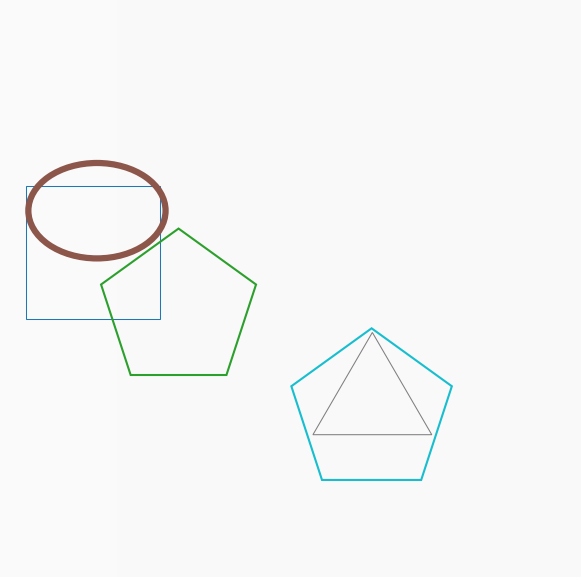[{"shape": "square", "thickness": 0.5, "radius": 0.58, "center": [0.16, 0.562]}, {"shape": "pentagon", "thickness": 1, "radius": 0.7, "center": [0.307, 0.463]}, {"shape": "oval", "thickness": 3, "radius": 0.59, "center": [0.167, 0.634]}, {"shape": "triangle", "thickness": 0.5, "radius": 0.59, "center": [0.641, 0.305]}, {"shape": "pentagon", "thickness": 1, "radius": 0.73, "center": [0.639, 0.285]}]